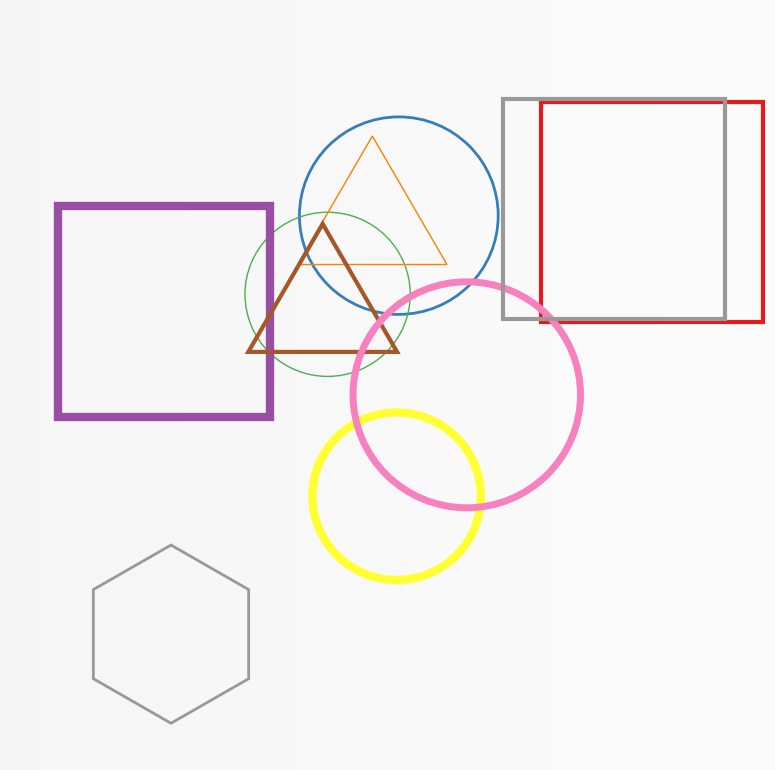[{"shape": "square", "thickness": 1.5, "radius": 0.72, "center": [0.842, 0.725]}, {"shape": "circle", "thickness": 1, "radius": 0.64, "center": [0.515, 0.72]}, {"shape": "circle", "thickness": 0.5, "radius": 0.53, "center": [0.423, 0.618]}, {"shape": "square", "thickness": 3, "radius": 0.68, "center": [0.212, 0.595]}, {"shape": "triangle", "thickness": 0.5, "radius": 0.56, "center": [0.48, 0.712]}, {"shape": "circle", "thickness": 3, "radius": 0.54, "center": [0.512, 0.356]}, {"shape": "triangle", "thickness": 1.5, "radius": 0.55, "center": [0.416, 0.598]}, {"shape": "circle", "thickness": 2.5, "radius": 0.73, "center": [0.602, 0.487]}, {"shape": "square", "thickness": 1.5, "radius": 0.72, "center": [0.792, 0.728]}, {"shape": "hexagon", "thickness": 1, "radius": 0.58, "center": [0.221, 0.176]}]